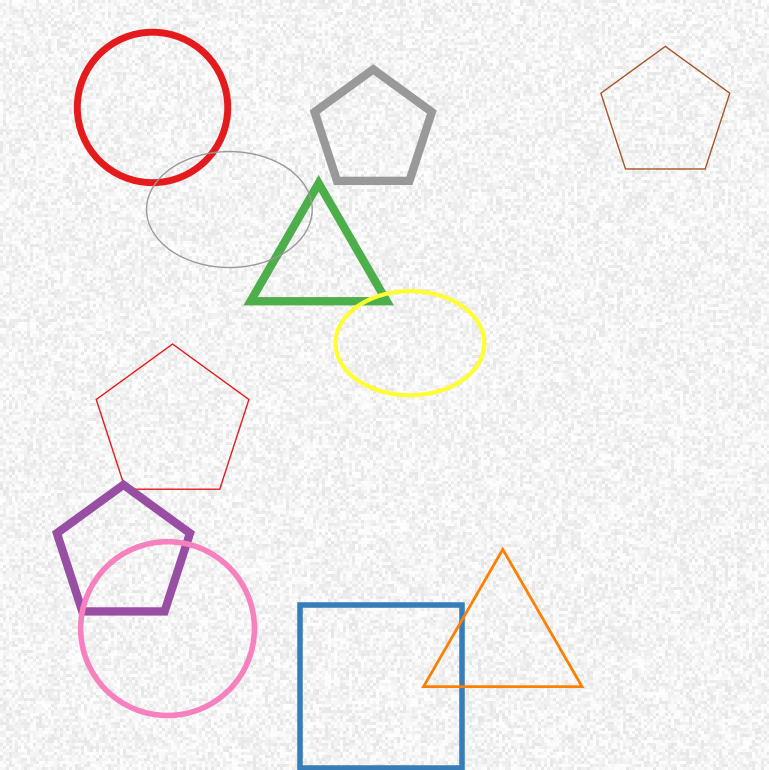[{"shape": "circle", "thickness": 2.5, "radius": 0.49, "center": [0.198, 0.86]}, {"shape": "pentagon", "thickness": 0.5, "radius": 0.52, "center": [0.224, 0.449]}, {"shape": "square", "thickness": 2, "radius": 0.53, "center": [0.495, 0.108]}, {"shape": "triangle", "thickness": 3, "radius": 0.51, "center": [0.414, 0.66]}, {"shape": "pentagon", "thickness": 3, "radius": 0.45, "center": [0.16, 0.279]}, {"shape": "triangle", "thickness": 1, "radius": 0.59, "center": [0.653, 0.168]}, {"shape": "oval", "thickness": 1.5, "radius": 0.48, "center": [0.532, 0.554]}, {"shape": "pentagon", "thickness": 0.5, "radius": 0.44, "center": [0.864, 0.852]}, {"shape": "circle", "thickness": 2, "radius": 0.56, "center": [0.218, 0.184]}, {"shape": "oval", "thickness": 0.5, "radius": 0.54, "center": [0.298, 0.728]}, {"shape": "pentagon", "thickness": 3, "radius": 0.4, "center": [0.485, 0.83]}]